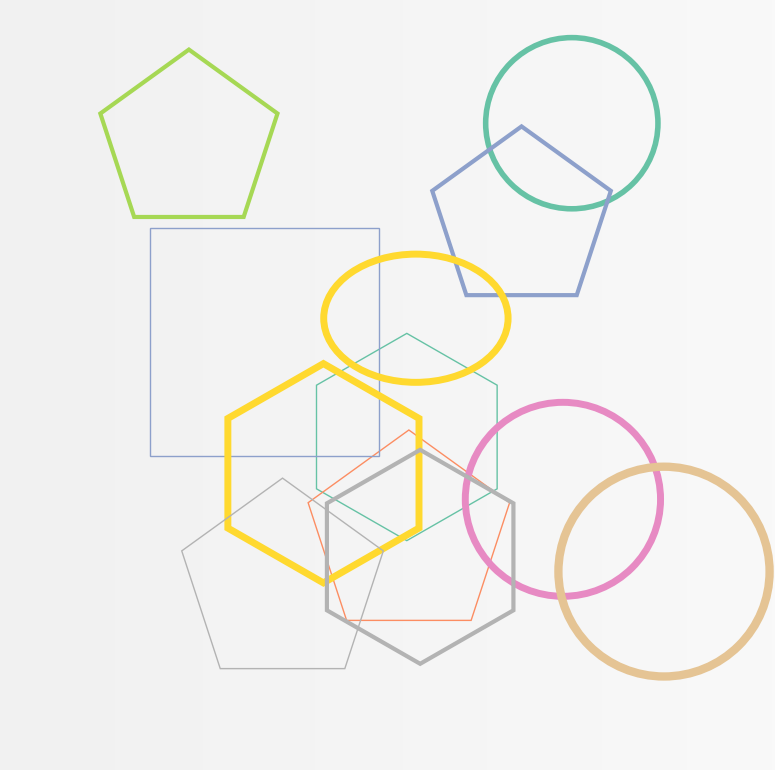[{"shape": "hexagon", "thickness": 0.5, "radius": 0.67, "center": [0.525, 0.432]}, {"shape": "circle", "thickness": 2, "radius": 0.56, "center": [0.738, 0.84]}, {"shape": "pentagon", "thickness": 0.5, "radius": 0.68, "center": [0.528, 0.305]}, {"shape": "square", "thickness": 0.5, "radius": 0.74, "center": [0.341, 0.556]}, {"shape": "pentagon", "thickness": 1.5, "radius": 0.61, "center": [0.673, 0.715]}, {"shape": "circle", "thickness": 2.5, "radius": 0.63, "center": [0.726, 0.352]}, {"shape": "pentagon", "thickness": 1.5, "radius": 0.6, "center": [0.244, 0.815]}, {"shape": "hexagon", "thickness": 2.5, "radius": 0.71, "center": [0.417, 0.385]}, {"shape": "oval", "thickness": 2.5, "radius": 0.59, "center": [0.537, 0.587]}, {"shape": "circle", "thickness": 3, "radius": 0.68, "center": [0.857, 0.258]}, {"shape": "pentagon", "thickness": 0.5, "radius": 0.68, "center": [0.365, 0.242]}, {"shape": "hexagon", "thickness": 1.5, "radius": 0.69, "center": [0.542, 0.277]}]